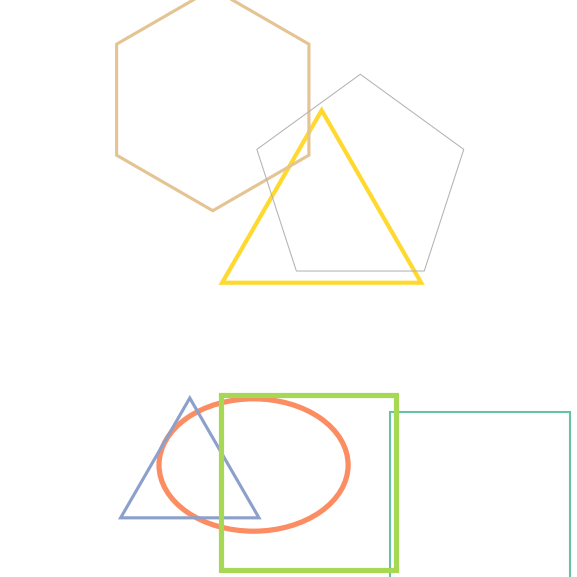[{"shape": "square", "thickness": 1, "radius": 0.78, "center": [0.831, 0.129]}, {"shape": "oval", "thickness": 2.5, "radius": 0.82, "center": [0.439, 0.194]}, {"shape": "triangle", "thickness": 1.5, "radius": 0.69, "center": [0.329, 0.172]}, {"shape": "square", "thickness": 2.5, "radius": 0.76, "center": [0.534, 0.164]}, {"shape": "triangle", "thickness": 2, "radius": 0.99, "center": [0.557, 0.609]}, {"shape": "hexagon", "thickness": 1.5, "radius": 0.96, "center": [0.368, 0.827]}, {"shape": "pentagon", "thickness": 0.5, "radius": 0.94, "center": [0.624, 0.682]}]